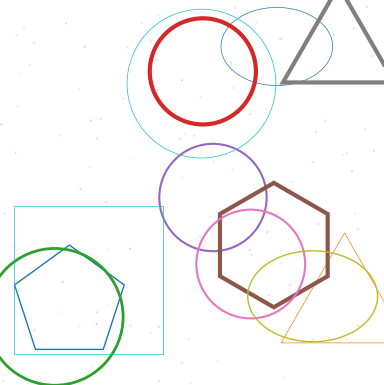[{"shape": "pentagon", "thickness": 1, "radius": 0.75, "center": [0.18, 0.214]}, {"shape": "oval", "thickness": 0.5, "radius": 0.72, "center": [0.719, 0.879]}, {"shape": "triangle", "thickness": 0.5, "radius": 0.95, "center": [0.895, 0.205]}, {"shape": "circle", "thickness": 2, "radius": 0.89, "center": [0.142, 0.177]}, {"shape": "circle", "thickness": 3, "radius": 0.69, "center": [0.527, 0.815]}, {"shape": "circle", "thickness": 1.5, "radius": 0.7, "center": [0.553, 0.487]}, {"shape": "hexagon", "thickness": 3, "radius": 0.81, "center": [0.711, 0.363]}, {"shape": "circle", "thickness": 1.5, "radius": 0.71, "center": [0.651, 0.314]}, {"shape": "triangle", "thickness": 3, "radius": 0.84, "center": [0.88, 0.869]}, {"shape": "oval", "thickness": 1, "radius": 0.84, "center": [0.812, 0.23]}, {"shape": "circle", "thickness": 0.5, "radius": 0.97, "center": [0.523, 0.783]}, {"shape": "square", "thickness": 0.5, "radius": 0.96, "center": [0.229, 0.273]}]